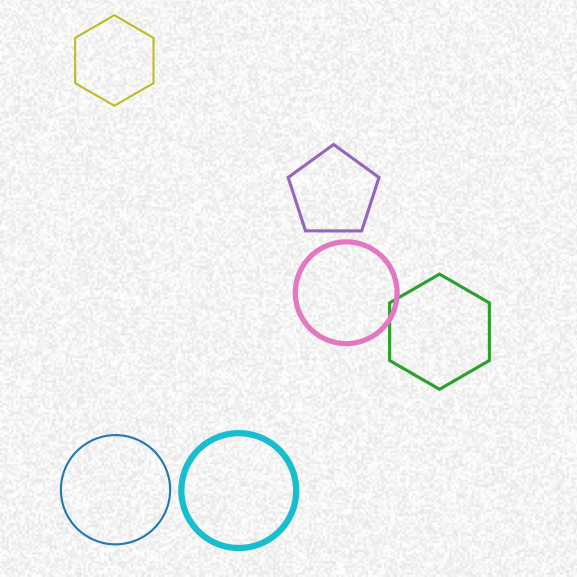[{"shape": "circle", "thickness": 1, "radius": 0.47, "center": [0.2, 0.151]}, {"shape": "hexagon", "thickness": 1.5, "radius": 0.5, "center": [0.761, 0.425]}, {"shape": "pentagon", "thickness": 1.5, "radius": 0.41, "center": [0.578, 0.666]}, {"shape": "circle", "thickness": 2.5, "radius": 0.44, "center": [0.6, 0.492]}, {"shape": "hexagon", "thickness": 1, "radius": 0.39, "center": [0.198, 0.894]}, {"shape": "circle", "thickness": 3, "radius": 0.5, "center": [0.413, 0.15]}]